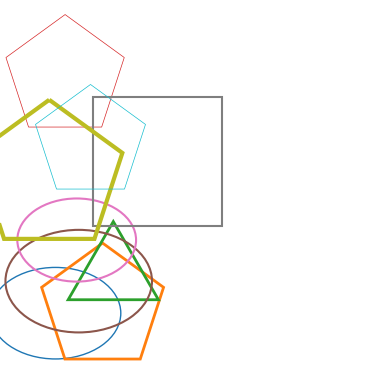[{"shape": "oval", "thickness": 1, "radius": 0.85, "center": [0.144, 0.187]}, {"shape": "pentagon", "thickness": 2, "radius": 0.83, "center": [0.266, 0.202]}, {"shape": "triangle", "thickness": 2, "radius": 0.68, "center": [0.294, 0.289]}, {"shape": "pentagon", "thickness": 0.5, "radius": 0.81, "center": [0.169, 0.801]}, {"shape": "oval", "thickness": 1.5, "radius": 0.95, "center": [0.204, 0.27]}, {"shape": "oval", "thickness": 1.5, "radius": 0.77, "center": [0.199, 0.377]}, {"shape": "square", "thickness": 1.5, "radius": 0.84, "center": [0.41, 0.581]}, {"shape": "pentagon", "thickness": 3, "radius": 1.0, "center": [0.128, 0.541]}, {"shape": "pentagon", "thickness": 0.5, "radius": 0.75, "center": [0.235, 0.63]}]